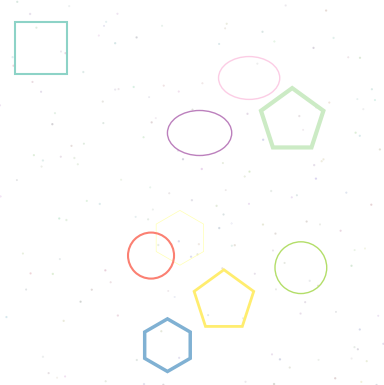[{"shape": "square", "thickness": 1.5, "radius": 0.34, "center": [0.106, 0.875]}, {"shape": "hexagon", "thickness": 0.5, "radius": 0.36, "center": [0.467, 0.382]}, {"shape": "circle", "thickness": 1.5, "radius": 0.3, "center": [0.392, 0.336]}, {"shape": "hexagon", "thickness": 2.5, "radius": 0.34, "center": [0.435, 0.103]}, {"shape": "circle", "thickness": 1, "radius": 0.34, "center": [0.781, 0.305]}, {"shape": "oval", "thickness": 1, "radius": 0.4, "center": [0.647, 0.797]}, {"shape": "oval", "thickness": 1, "radius": 0.42, "center": [0.518, 0.655]}, {"shape": "pentagon", "thickness": 3, "radius": 0.43, "center": [0.759, 0.686]}, {"shape": "pentagon", "thickness": 2, "radius": 0.41, "center": [0.582, 0.218]}]